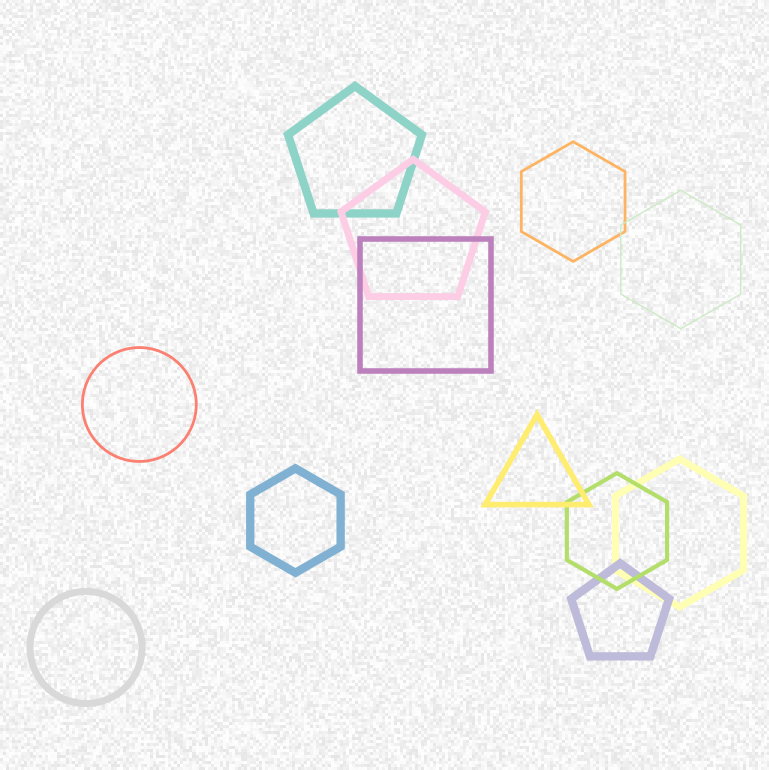[{"shape": "pentagon", "thickness": 3, "radius": 0.46, "center": [0.461, 0.797]}, {"shape": "hexagon", "thickness": 2.5, "radius": 0.48, "center": [0.882, 0.308]}, {"shape": "pentagon", "thickness": 3, "radius": 0.33, "center": [0.805, 0.202]}, {"shape": "circle", "thickness": 1, "radius": 0.37, "center": [0.181, 0.475]}, {"shape": "hexagon", "thickness": 3, "radius": 0.34, "center": [0.384, 0.324]}, {"shape": "hexagon", "thickness": 1, "radius": 0.39, "center": [0.744, 0.738]}, {"shape": "hexagon", "thickness": 1.5, "radius": 0.38, "center": [0.801, 0.31]}, {"shape": "pentagon", "thickness": 2.5, "radius": 0.49, "center": [0.537, 0.695]}, {"shape": "circle", "thickness": 2.5, "radius": 0.36, "center": [0.112, 0.159]}, {"shape": "square", "thickness": 2, "radius": 0.43, "center": [0.553, 0.604]}, {"shape": "hexagon", "thickness": 0.5, "radius": 0.45, "center": [0.884, 0.663]}, {"shape": "triangle", "thickness": 2, "radius": 0.39, "center": [0.697, 0.384]}]